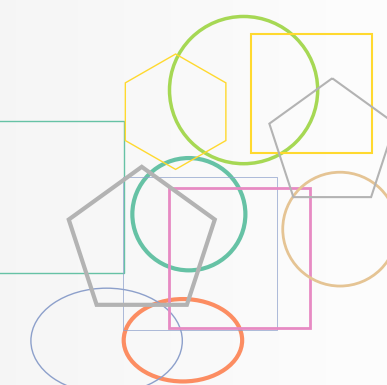[{"shape": "square", "thickness": 1, "radius": 0.98, "center": [0.122, 0.489]}, {"shape": "circle", "thickness": 3, "radius": 0.73, "center": [0.487, 0.444]}, {"shape": "oval", "thickness": 3, "radius": 0.76, "center": [0.472, 0.116]}, {"shape": "oval", "thickness": 1, "radius": 0.98, "center": [0.275, 0.115]}, {"shape": "square", "thickness": 0.5, "radius": 0.99, "center": [0.517, 0.341]}, {"shape": "square", "thickness": 2, "radius": 0.91, "center": [0.618, 0.33]}, {"shape": "circle", "thickness": 2.5, "radius": 0.96, "center": [0.629, 0.766]}, {"shape": "square", "thickness": 1.5, "radius": 0.78, "center": [0.804, 0.757]}, {"shape": "hexagon", "thickness": 1, "radius": 0.75, "center": [0.453, 0.71]}, {"shape": "circle", "thickness": 2, "radius": 0.74, "center": [0.878, 0.405]}, {"shape": "pentagon", "thickness": 1.5, "radius": 0.85, "center": [0.857, 0.626]}, {"shape": "pentagon", "thickness": 3, "radius": 0.99, "center": [0.366, 0.369]}]